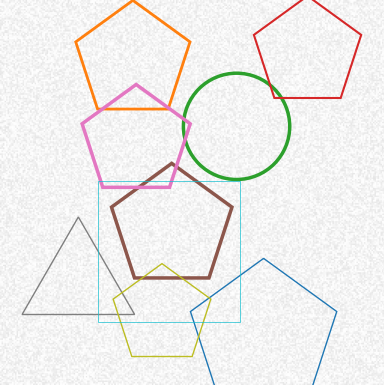[{"shape": "pentagon", "thickness": 1, "radius": 1.0, "center": [0.685, 0.129]}, {"shape": "pentagon", "thickness": 2, "radius": 0.78, "center": [0.345, 0.843]}, {"shape": "circle", "thickness": 2.5, "radius": 0.69, "center": [0.614, 0.672]}, {"shape": "pentagon", "thickness": 1.5, "radius": 0.73, "center": [0.799, 0.864]}, {"shape": "pentagon", "thickness": 2.5, "radius": 0.82, "center": [0.446, 0.411]}, {"shape": "pentagon", "thickness": 2.5, "radius": 0.74, "center": [0.354, 0.633]}, {"shape": "triangle", "thickness": 1, "radius": 0.84, "center": [0.204, 0.268]}, {"shape": "pentagon", "thickness": 1, "radius": 0.67, "center": [0.421, 0.182]}, {"shape": "square", "thickness": 0.5, "radius": 0.92, "center": [0.439, 0.347]}]